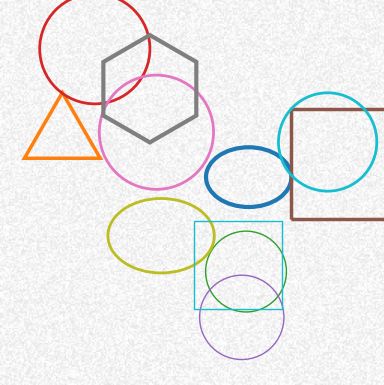[{"shape": "oval", "thickness": 3, "radius": 0.55, "center": [0.646, 0.54]}, {"shape": "triangle", "thickness": 2.5, "radius": 0.57, "center": [0.162, 0.646]}, {"shape": "circle", "thickness": 1, "radius": 0.52, "center": [0.639, 0.295]}, {"shape": "circle", "thickness": 2, "radius": 0.72, "center": [0.246, 0.873]}, {"shape": "circle", "thickness": 1, "radius": 0.55, "center": [0.628, 0.176]}, {"shape": "square", "thickness": 2.5, "radius": 0.71, "center": [0.898, 0.574]}, {"shape": "circle", "thickness": 2, "radius": 0.74, "center": [0.406, 0.657]}, {"shape": "hexagon", "thickness": 3, "radius": 0.7, "center": [0.389, 0.769]}, {"shape": "oval", "thickness": 2, "radius": 0.69, "center": [0.418, 0.388]}, {"shape": "circle", "thickness": 2, "radius": 0.64, "center": [0.851, 0.631]}, {"shape": "square", "thickness": 1, "radius": 0.57, "center": [0.618, 0.312]}]